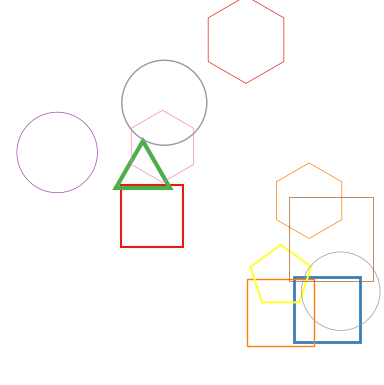[{"shape": "hexagon", "thickness": 0.5, "radius": 0.57, "center": [0.639, 0.897]}, {"shape": "square", "thickness": 1.5, "radius": 0.4, "center": [0.394, 0.439]}, {"shape": "square", "thickness": 2, "radius": 0.42, "center": [0.849, 0.195]}, {"shape": "triangle", "thickness": 3, "radius": 0.41, "center": [0.371, 0.552]}, {"shape": "circle", "thickness": 0.5, "radius": 0.52, "center": [0.148, 0.604]}, {"shape": "hexagon", "thickness": 0.5, "radius": 0.49, "center": [0.803, 0.479]}, {"shape": "square", "thickness": 1, "radius": 0.43, "center": [0.729, 0.189]}, {"shape": "pentagon", "thickness": 1.5, "radius": 0.41, "center": [0.729, 0.282]}, {"shape": "square", "thickness": 0.5, "radius": 0.55, "center": [0.86, 0.379]}, {"shape": "hexagon", "thickness": 0.5, "radius": 0.47, "center": [0.422, 0.62]}, {"shape": "circle", "thickness": 0.5, "radius": 0.51, "center": [0.885, 0.244]}, {"shape": "circle", "thickness": 1, "radius": 0.55, "center": [0.427, 0.733]}]